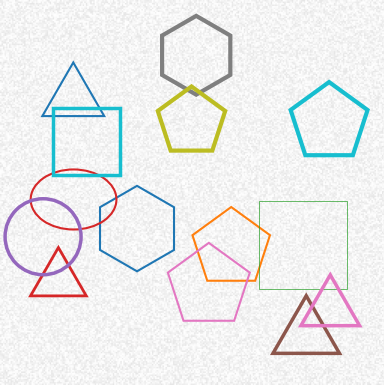[{"shape": "hexagon", "thickness": 1.5, "radius": 0.55, "center": [0.356, 0.406]}, {"shape": "triangle", "thickness": 1.5, "radius": 0.46, "center": [0.19, 0.745]}, {"shape": "pentagon", "thickness": 1.5, "radius": 0.53, "center": [0.601, 0.356]}, {"shape": "square", "thickness": 0.5, "radius": 0.57, "center": [0.786, 0.362]}, {"shape": "triangle", "thickness": 2, "radius": 0.42, "center": [0.152, 0.273]}, {"shape": "oval", "thickness": 1.5, "radius": 0.56, "center": [0.191, 0.482]}, {"shape": "circle", "thickness": 2.5, "radius": 0.49, "center": [0.112, 0.385]}, {"shape": "triangle", "thickness": 2.5, "radius": 0.5, "center": [0.795, 0.132]}, {"shape": "triangle", "thickness": 2.5, "radius": 0.44, "center": [0.858, 0.198]}, {"shape": "pentagon", "thickness": 1.5, "radius": 0.56, "center": [0.542, 0.257]}, {"shape": "hexagon", "thickness": 3, "radius": 0.51, "center": [0.51, 0.856]}, {"shape": "pentagon", "thickness": 3, "radius": 0.46, "center": [0.497, 0.683]}, {"shape": "square", "thickness": 2.5, "radius": 0.43, "center": [0.224, 0.632]}, {"shape": "pentagon", "thickness": 3, "radius": 0.53, "center": [0.855, 0.682]}]